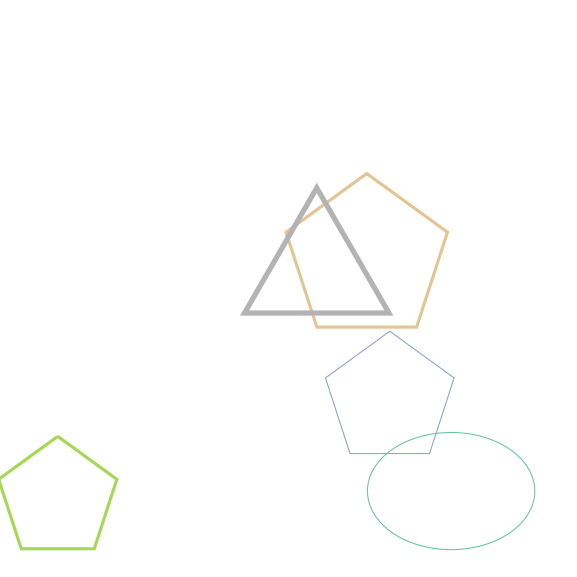[{"shape": "oval", "thickness": 0.5, "radius": 0.72, "center": [0.781, 0.149]}, {"shape": "pentagon", "thickness": 0.5, "radius": 0.59, "center": [0.675, 0.308]}, {"shape": "pentagon", "thickness": 1.5, "radius": 0.54, "center": [0.1, 0.136]}, {"shape": "pentagon", "thickness": 1.5, "radius": 0.73, "center": [0.635, 0.552]}, {"shape": "triangle", "thickness": 2.5, "radius": 0.72, "center": [0.548, 0.529]}]